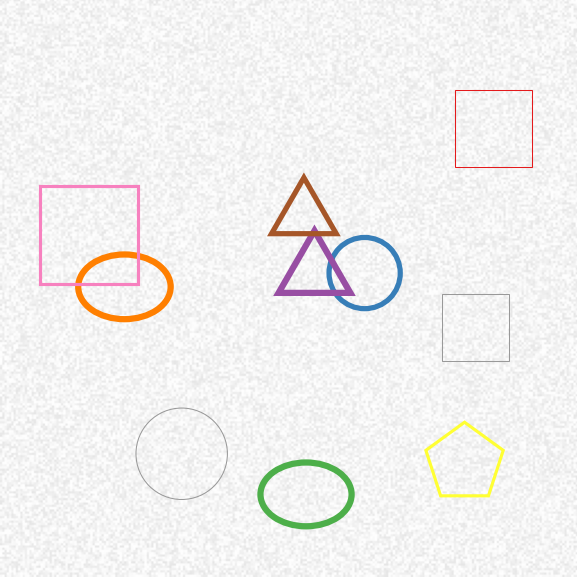[{"shape": "square", "thickness": 0.5, "radius": 0.33, "center": [0.854, 0.777]}, {"shape": "circle", "thickness": 2.5, "radius": 0.31, "center": [0.631, 0.526]}, {"shape": "oval", "thickness": 3, "radius": 0.39, "center": [0.53, 0.143]}, {"shape": "triangle", "thickness": 3, "radius": 0.36, "center": [0.545, 0.528]}, {"shape": "oval", "thickness": 3, "radius": 0.4, "center": [0.215, 0.502]}, {"shape": "pentagon", "thickness": 1.5, "radius": 0.35, "center": [0.804, 0.198]}, {"shape": "triangle", "thickness": 2.5, "radius": 0.32, "center": [0.526, 0.627]}, {"shape": "square", "thickness": 1.5, "radius": 0.42, "center": [0.154, 0.593]}, {"shape": "square", "thickness": 0.5, "radius": 0.29, "center": [0.824, 0.432]}, {"shape": "circle", "thickness": 0.5, "radius": 0.4, "center": [0.315, 0.213]}]